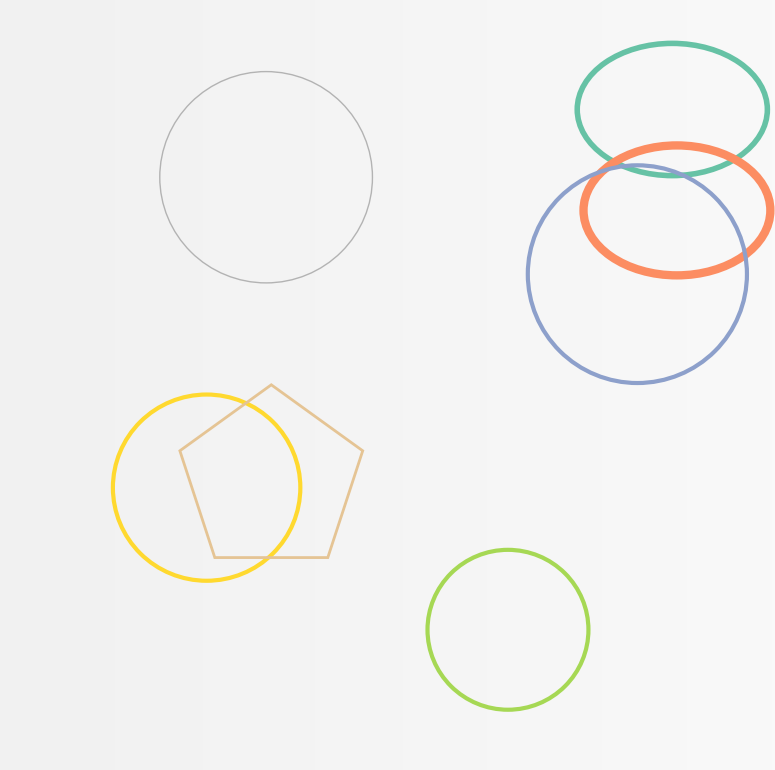[{"shape": "oval", "thickness": 2, "radius": 0.61, "center": [0.867, 0.858]}, {"shape": "oval", "thickness": 3, "radius": 0.6, "center": [0.873, 0.727]}, {"shape": "circle", "thickness": 1.5, "radius": 0.71, "center": [0.822, 0.644]}, {"shape": "circle", "thickness": 1.5, "radius": 0.52, "center": [0.655, 0.182]}, {"shape": "circle", "thickness": 1.5, "radius": 0.6, "center": [0.267, 0.367]}, {"shape": "pentagon", "thickness": 1, "radius": 0.62, "center": [0.35, 0.376]}, {"shape": "circle", "thickness": 0.5, "radius": 0.69, "center": [0.343, 0.77]}]